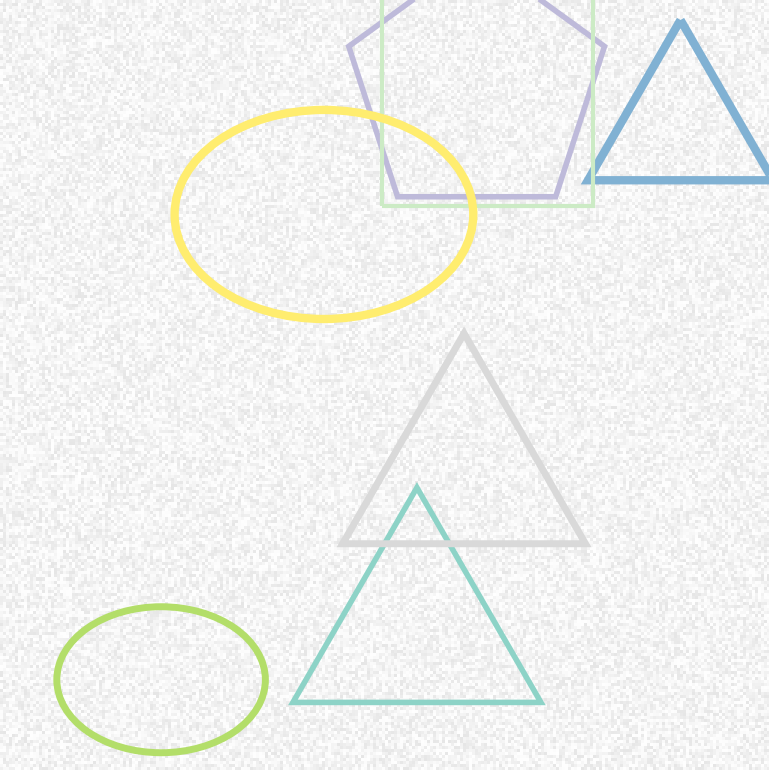[{"shape": "triangle", "thickness": 2, "radius": 0.93, "center": [0.541, 0.181]}, {"shape": "pentagon", "thickness": 2, "radius": 0.87, "center": [0.619, 0.886]}, {"shape": "triangle", "thickness": 3, "radius": 0.69, "center": [0.884, 0.835]}, {"shape": "oval", "thickness": 2.5, "radius": 0.68, "center": [0.209, 0.117]}, {"shape": "triangle", "thickness": 2.5, "radius": 0.91, "center": [0.603, 0.385]}, {"shape": "square", "thickness": 1.5, "radius": 0.68, "center": [0.633, 0.87]}, {"shape": "oval", "thickness": 3, "radius": 0.97, "center": [0.421, 0.721]}]